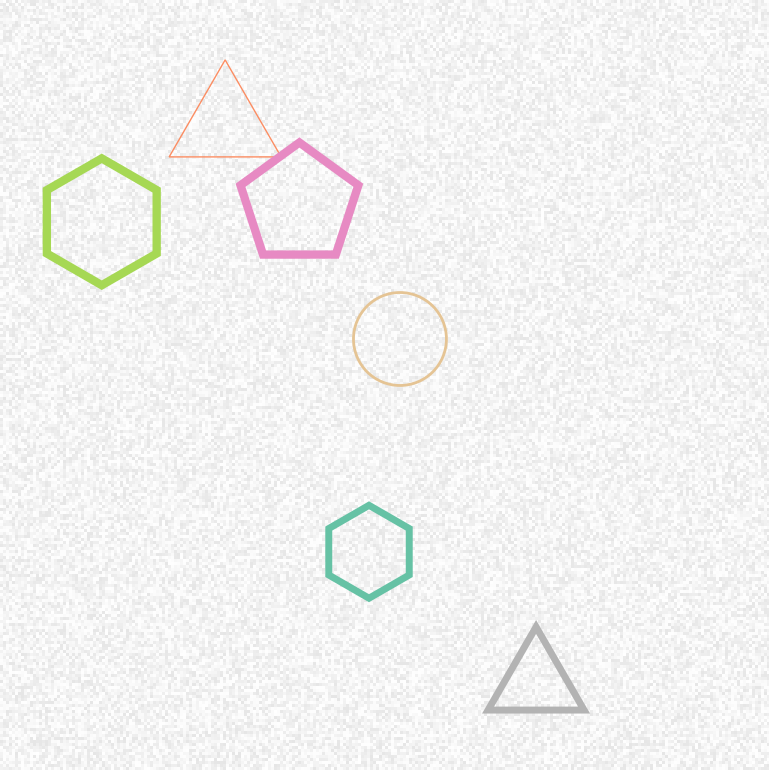[{"shape": "hexagon", "thickness": 2.5, "radius": 0.3, "center": [0.479, 0.283]}, {"shape": "triangle", "thickness": 0.5, "radius": 0.42, "center": [0.292, 0.838]}, {"shape": "pentagon", "thickness": 3, "radius": 0.4, "center": [0.389, 0.734]}, {"shape": "hexagon", "thickness": 3, "radius": 0.41, "center": [0.132, 0.712]}, {"shape": "circle", "thickness": 1, "radius": 0.3, "center": [0.519, 0.56]}, {"shape": "triangle", "thickness": 2.5, "radius": 0.36, "center": [0.696, 0.114]}]